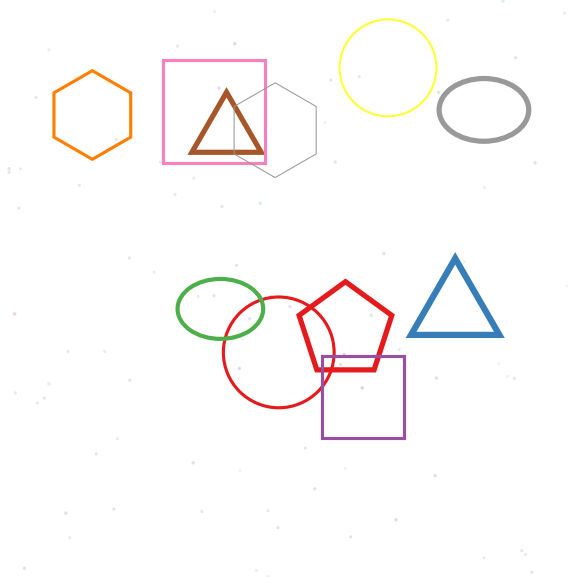[{"shape": "circle", "thickness": 1.5, "radius": 0.48, "center": [0.483, 0.389]}, {"shape": "pentagon", "thickness": 2.5, "radius": 0.42, "center": [0.598, 0.427]}, {"shape": "triangle", "thickness": 3, "radius": 0.44, "center": [0.788, 0.463]}, {"shape": "oval", "thickness": 2, "radius": 0.37, "center": [0.382, 0.464]}, {"shape": "square", "thickness": 1.5, "radius": 0.36, "center": [0.628, 0.312]}, {"shape": "hexagon", "thickness": 1.5, "radius": 0.38, "center": [0.16, 0.8]}, {"shape": "circle", "thickness": 1, "radius": 0.42, "center": [0.672, 0.882]}, {"shape": "triangle", "thickness": 2.5, "radius": 0.35, "center": [0.392, 0.77]}, {"shape": "square", "thickness": 1.5, "radius": 0.44, "center": [0.371, 0.806]}, {"shape": "hexagon", "thickness": 0.5, "radius": 0.41, "center": [0.476, 0.774]}, {"shape": "oval", "thickness": 2.5, "radius": 0.39, "center": [0.838, 0.809]}]